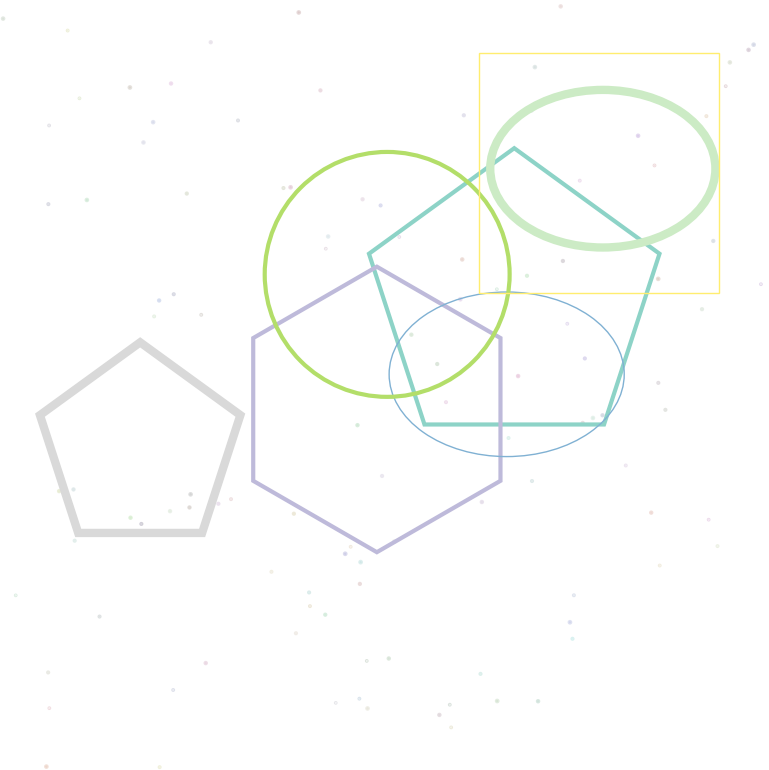[{"shape": "pentagon", "thickness": 1.5, "radius": 0.99, "center": [0.668, 0.609]}, {"shape": "hexagon", "thickness": 1.5, "radius": 0.93, "center": [0.489, 0.468]}, {"shape": "oval", "thickness": 0.5, "radius": 0.76, "center": [0.658, 0.514]}, {"shape": "circle", "thickness": 1.5, "radius": 0.8, "center": [0.503, 0.644]}, {"shape": "pentagon", "thickness": 3, "radius": 0.68, "center": [0.182, 0.419]}, {"shape": "oval", "thickness": 3, "radius": 0.73, "center": [0.783, 0.781]}, {"shape": "square", "thickness": 0.5, "radius": 0.78, "center": [0.778, 0.775]}]